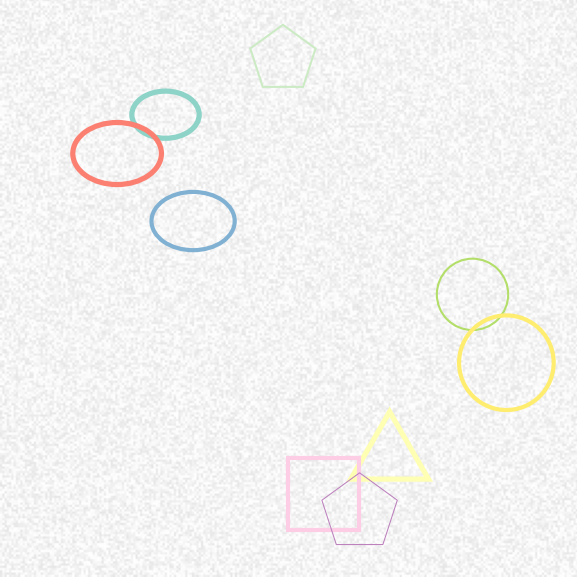[{"shape": "oval", "thickness": 2.5, "radius": 0.29, "center": [0.287, 0.801]}, {"shape": "triangle", "thickness": 2.5, "radius": 0.39, "center": [0.675, 0.208]}, {"shape": "oval", "thickness": 2.5, "radius": 0.38, "center": [0.203, 0.733]}, {"shape": "oval", "thickness": 2, "radius": 0.36, "center": [0.334, 0.616]}, {"shape": "circle", "thickness": 1, "radius": 0.31, "center": [0.818, 0.489]}, {"shape": "square", "thickness": 2, "radius": 0.31, "center": [0.56, 0.143]}, {"shape": "pentagon", "thickness": 0.5, "radius": 0.34, "center": [0.623, 0.112]}, {"shape": "pentagon", "thickness": 1, "radius": 0.3, "center": [0.49, 0.897]}, {"shape": "circle", "thickness": 2, "radius": 0.41, "center": [0.877, 0.371]}]